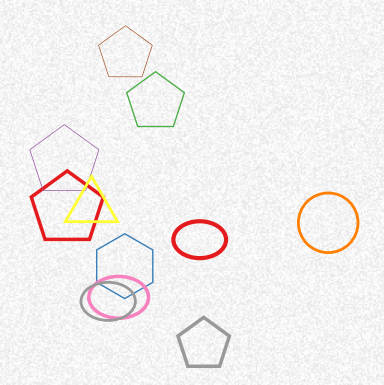[{"shape": "pentagon", "thickness": 2.5, "radius": 0.49, "center": [0.175, 0.458]}, {"shape": "oval", "thickness": 3, "radius": 0.34, "center": [0.519, 0.377]}, {"shape": "hexagon", "thickness": 1, "radius": 0.42, "center": [0.324, 0.309]}, {"shape": "pentagon", "thickness": 1, "radius": 0.39, "center": [0.404, 0.735]}, {"shape": "pentagon", "thickness": 0.5, "radius": 0.47, "center": [0.167, 0.582]}, {"shape": "circle", "thickness": 2, "radius": 0.39, "center": [0.852, 0.421]}, {"shape": "triangle", "thickness": 2, "radius": 0.39, "center": [0.238, 0.463]}, {"shape": "pentagon", "thickness": 0.5, "radius": 0.37, "center": [0.326, 0.86]}, {"shape": "oval", "thickness": 2.5, "radius": 0.39, "center": [0.308, 0.228]}, {"shape": "pentagon", "thickness": 2.5, "radius": 0.35, "center": [0.529, 0.105]}, {"shape": "oval", "thickness": 2, "radius": 0.35, "center": [0.281, 0.217]}]